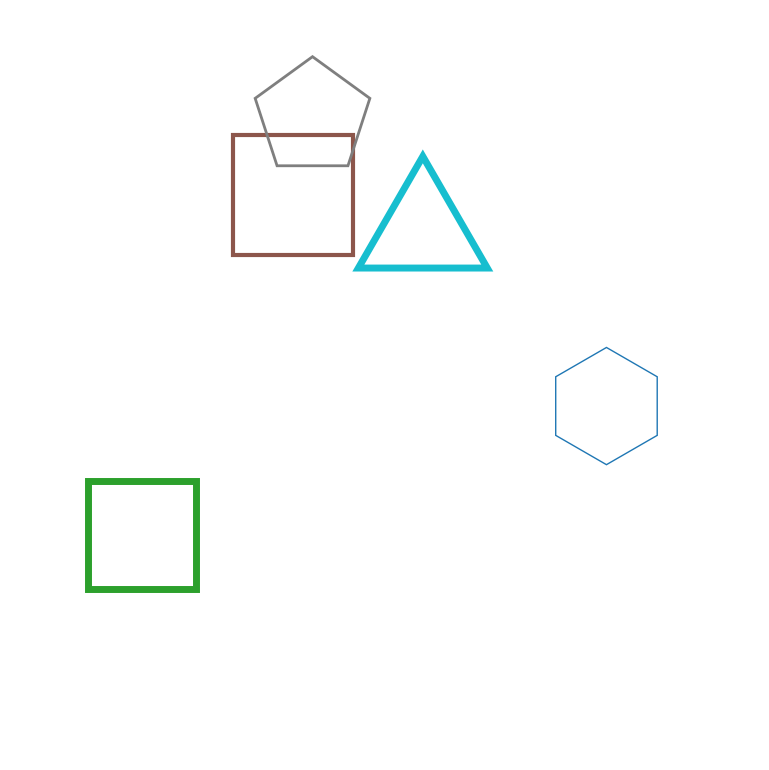[{"shape": "hexagon", "thickness": 0.5, "radius": 0.38, "center": [0.788, 0.473]}, {"shape": "square", "thickness": 2.5, "radius": 0.35, "center": [0.184, 0.306]}, {"shape": "square", "thickness": 1.5, "radius": 0.39, "center": [0.38, 0.746]}, {"shape": "pentagon", "thickness": 1, "radius": 0.39, "center": [0.406, 0.848]}, {"shape": "triangle", "thickness": 2.5, "radius": 0.48, "center": [0.549, 0.7]}]